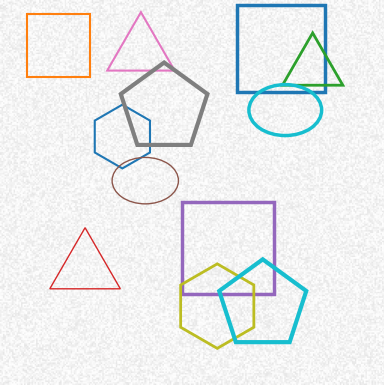[{"shape": "hexagon", "thickness": 1.5, "radius": 0.41, "center": [0.318, 0.645]}, {"shape": "square", "thickness": 2.5, "radius": 0.57, "center": [0.73, 0.874]}, {"shape": "square", "thickness": 1.5, "radius": 0.41, "center": [0.151, 0.883]}, {"shape": "triangle", "thickness": 2, "radius": 0.45, "center": [0.812, 0.824]}, {"shape": "triangle", "thickness": 1, "radius": 0.53, "center": [0.221, 0.303]}, {"shape": "square", "thickness": 2.5, "radius": 0.6, "center": [0.591, 0.356]}, {"shape": "oval", "thickness": 1, "radius": 0.43, "center": [0.377, 0.531]}, {"shape": "triangle", "thickness": 1.5, "radius": 0.51, "center": [0.366, 0.867]}, {"shape": "pentagon", "thickness": 3, "radius": 0.59, "center": [0.426, 0.719]}, {"shape": "hexagon", "thickness": 2, "radius": 0.55, "center": [0.564, 0.205]}, {"shape": "pentagon", "thickness": 3, "radius": 0.59, "center": [0.682, 0.207]}, {"shape": "oval", "thickness": 2.5, "radius": 0.47, "center": [0.741, 0.714]}]